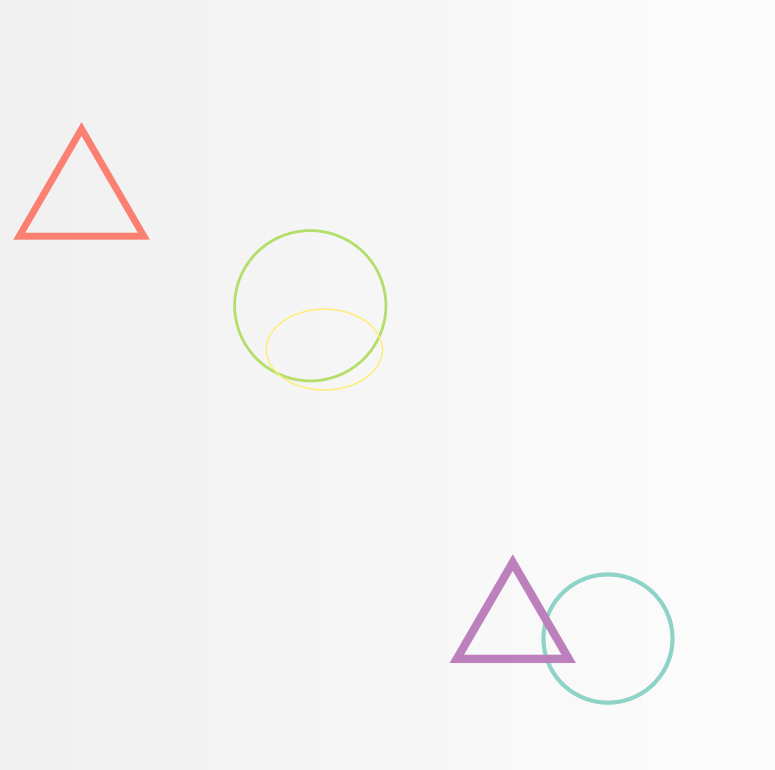[{"shape": "circle", "thickness": 1.5, "radius": 0.42, "center": [0.784, 0.171]}, {"shape": "triangle", "thickness": 2.5, "radius": 0.46, "center": [0.105, 0.74]}, {"shape": "circle", "thickness": 1, "radius": 0.49, "center": [0.4, 0.603]}, {"shape": "triangle", "thickness": 3, "radius": 0.42, "center": [0.662, 0.186]}, {"shape": "oval", "thickness": 0.5, "radius": 0.37, "center": [0.419, 0.546]}]